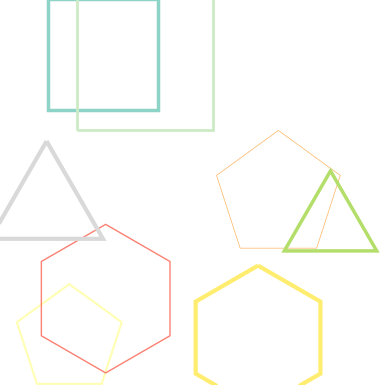[{"shape": "square", "thickness": 2.5, "radius": 0.72, "center": [0.268, 0.858]}, {"shape": "pentagon", "thickness": 1.5, "radius": 0.72, "center": [0.18, 0.119]}, {"shape": "hexagon", "thickness": 1, "radius": 0.96, "center": [0.274, 0.224]}, {"shape": "pentagon", "thickness": 0.5, "radius": 0.85, "center": [0.723, 0.492]}, {"shape": "triangle", "thickness": 2.5, "radius": 0.69, "center": [0.858, 0.418]}, {"shape": "triangle", "thickness": 3, "radius": 0.85, "center": [0.121, 0.464]}, {"shape": "square", "thickness": 2, "radius": 0.89, "center": [0.377, 0.839]}, {"shape": "hexagon", "thickness": 3, "radius": 0.94, "center": [0.67, 0.123]}]